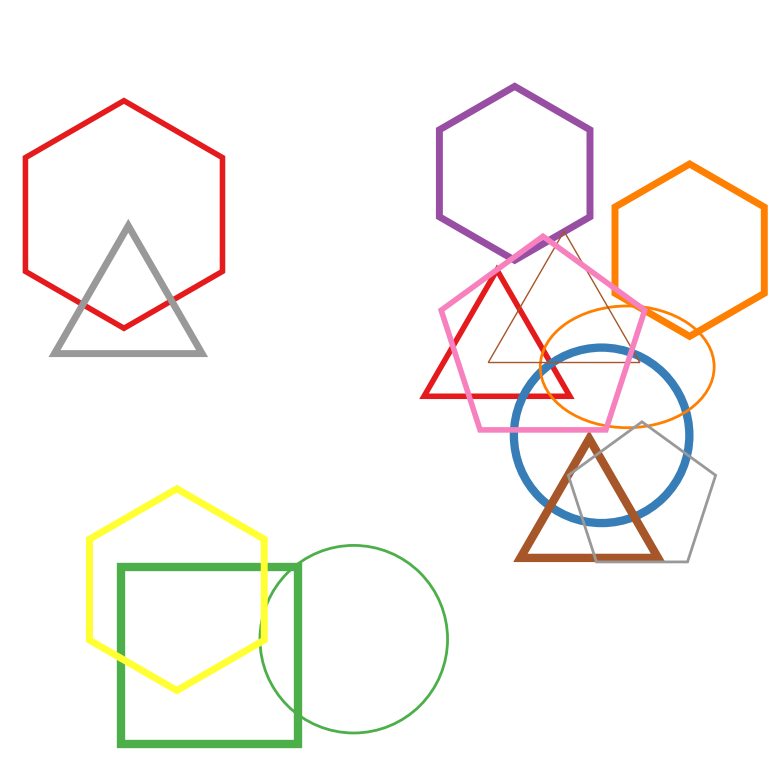[{"shape": "hexagon", "thickness": 2, "radius": 0.74, "center": [0.161, 0.721]}, {"shape": "triangle", "thickness": 2, "radius": 0.55, "center": [0.645, 0.54]}, {"shape": "circle", "thickness": 3, "radius": 0.57, "center": [0.781, 0.435]}, {"shape": "square", "thickness": 3, "radius": 0.57, "center": [0.272, 0.149]}, {"shape": "circle", "thickness": 1, "radius": 0.61, "center": [0.459, 0.17]}, {"shape": "hexagon", "thickness": 2.5, "radius": 0.56, "center": [0.668, 0.775]}, {"shape": "hexagon", "thickness": 2.5, "radius": 0.56, "center": [0.896, 0.675]}, {"shape": "oval", "thickness": 1, "radius": 0.56, "center": [0.815, 0.524]}, {"shape": "hexagon", "thickness": 2.5, "radius": 0.66, "center": [0.23, 0.234]}, {"shape": "triangle", "thickness": 0.5, "radius": 0.57, "center": [0.733, 0.586]}, {"shape": "triangle", "thickness": 3, "radius": 0.52, "center": [0.765, 0.327]}, {"shape": "pentagon", "thickness": 2, "radius": 0.7, "center": [0.705, 0.554]}, {"shape": "pentagon", "thickness": 1, "radius": 0.5, "center": [0.834, 0.352]}, {"shape": "triangle", "thickness": 2.5, "radius": 0.55, "center": [0.167, 0.596]}]